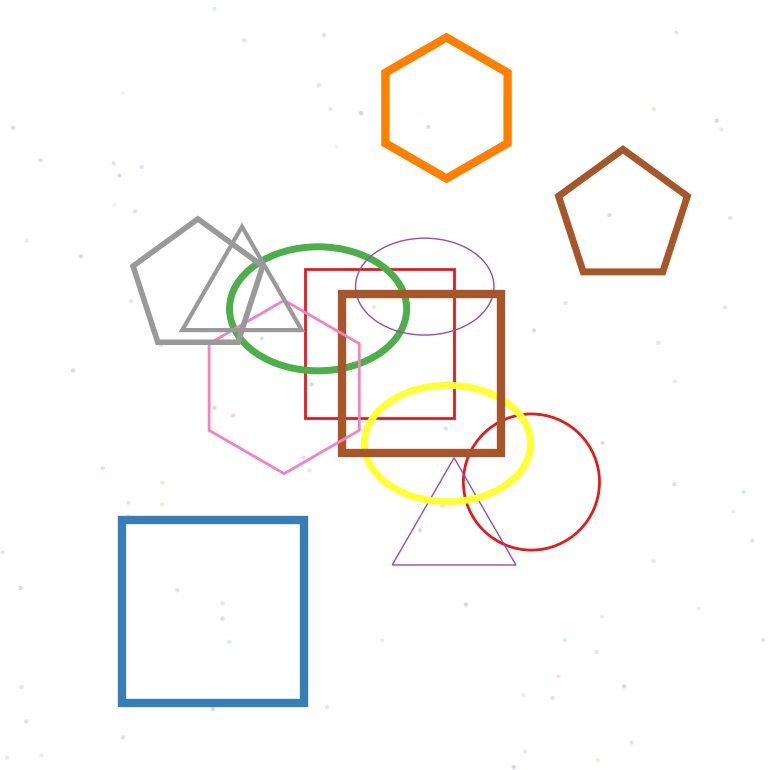[{"shape": "circle", "thickness": 1, "radius": 0.44, "center": [0.69, 0.374]}, {"shape": "square", "thickness": 1, "radius": 0.48, "center": [0.493, 0.554]}, {"shape": "square", "thickness": 3, "radius": 0.59, "center": [0.276, 0.206]}, {"shape": "oval", "thickness": 2.5, "radius": 0.58, "center": [0.413, 0.599]}, {"shape": "oval", "thickness": 0.5, "radius": 0.45, "center": [0.552, 0.628]}, {"shape": "triangle", "thickness": 0.5, "radius": 0.46, "center": [0.59, 0.313]}, {"shape": "hexagon", "thickness": 3, "radius": 0.46, "center": [0.58, 0.86]}, {"shape": "oval", "thickness": 2.5, "radius": 0.54, "center": [0.581, 0.424]}, {"shape": "pentagon", "thickness": 2.5, "radius": 0.44, "center": [0.809, 0.718]}, {"shape": "square", "thickness": 3, "radius": 0.52, "center": [0.548, 0.515]}, {"shape": "hexagon", "thickness": 1, "radius": 0.56, "center": [0.369, 0.497]}, {"shape": "triangle", "thickness": 1.5, "radius": 0.45, "center": [0.314, 0.616]}, {"shape": "pentagon", "thickness": 2, "radius": 0.44, "center": [0.257, 0.627]}]